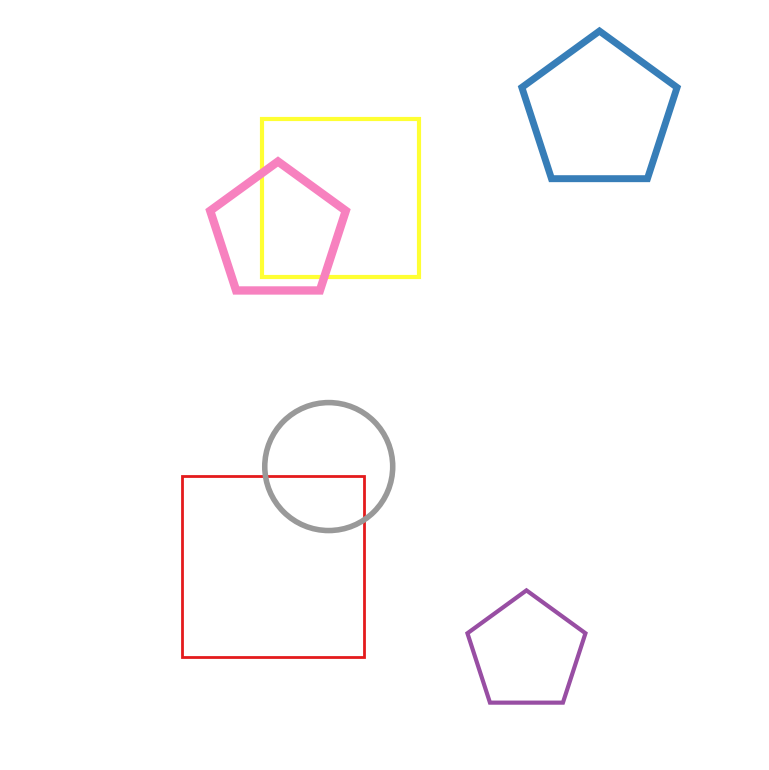[{"shape": "square", "thickness": 1, "radius": 0.59, "center": [0.354, 0.264]}, {"shape": "pentagon", "thickness": 2.5, "radius": 0.53, "center": [0.779, 0.854]}, {"shape": "pentagon", "thickness": 1.5, "radius": 0.4, "center": [0.684, 0.153]}, {"shape": "square", "thickness": 1.5, "radius": 0.51, "center": [0.442, 0.743]}, {"shape": "pentagon", "thickness": 3, "radius": 0.46, "center": [0.361, 0.698]}, {"shape": "circle", "thickness": 2, "radius": 0.42, "center": [0.427, 0.394]}]